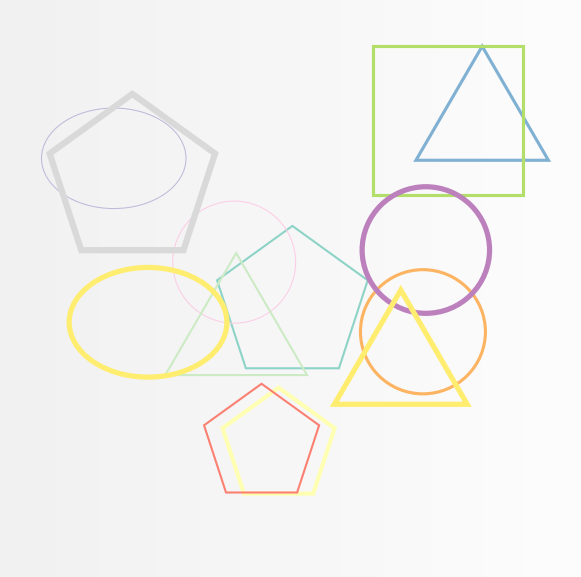[{"shape": "pentagon", "thickness": 1, "radius": 0.68, "center": [0.503, 0.472]}, {"shape": "pentagon", "thickness": 2, "radius": 0.51, "center": [0.479, 0.226]}, {"shape": "oval", "thickness": 0.5, "radius": 0.62, "center": [0.196, 0.725]}, {"shape": "pentagon", "thickness": 1, "radius": 0.52, "center": [0.45, 0.231]}, {"shape": "triangle", "thickness": 1.5, "radius": 0.66, "center": [0.83, 0.787]}, {"shape": "circle", "thickness": 1.5, "radius": 0.54, "center": [0.728, 0.425]}, {"shape": "square", "thickness": 1.5, "radius": 0.64, "center": [0.771, 0.791]}, {"shape": "circle", "thickness": 0.5, "radius": 0.53, "center": [0.403, 0.545]}, {"shape": "pentagon", "thickness": 3, "radius": 0.75, "center": [0.228, 0.687]}, {"shape": "circle", "thickness": 2.5, "radius": 0.55, "center": [0.733, 0.566]}, {"shape": "triangle", "thickness": 1, "radius": 0.7, "center": [0.406, 0.42]}, {"shape": "triangle", "thickness": 2.5, "radius": 0.66, "center": [0.69, 0.365]}, {"shape": "oval", "thickness": 2.5, "radius": 0.68, "center": [0.255, 0.441]}]